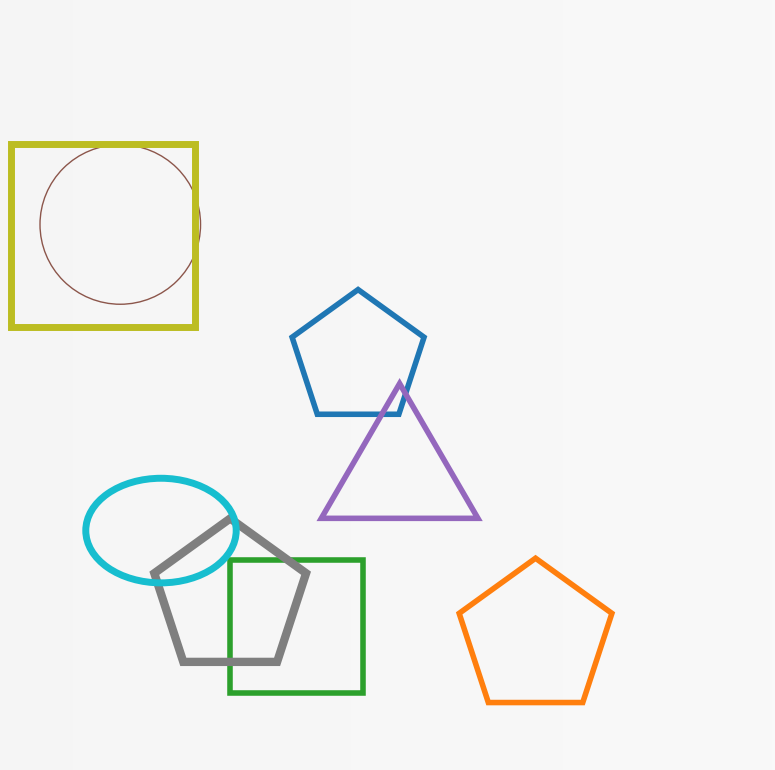[{"shape": "pentagon", "thickness": 2, "radius": 0.45, "center": [0.462, 0.534]}, {"shape": "pentagon", "thickness": 2, "radius": 0.52, "center": [0.691, 0.171]}, {"shape": "square", "thickness": 2, "radius": 0.43, "center": [0.383, 0.186]}, {"shape": "triangle", "thickness": 2, "radius": 0.58, "center": [0.516, 0.385]}, {"shape": "circle", "thickness": 0.5, "radius": 0.52, "center": [0.155, 0.708]}, {"shape": "pentagon", "thickness": 3, "radius": 0.51, "center": [0.297, 0.224]}, {"shape": "square", "thickness": 2.5, "radius": 0.59, "center": [0.133, 0.694]}, {"shape": "oval", "thickness": 2.5, "radius": 0.49, "center": [0.208, 0.311]}]